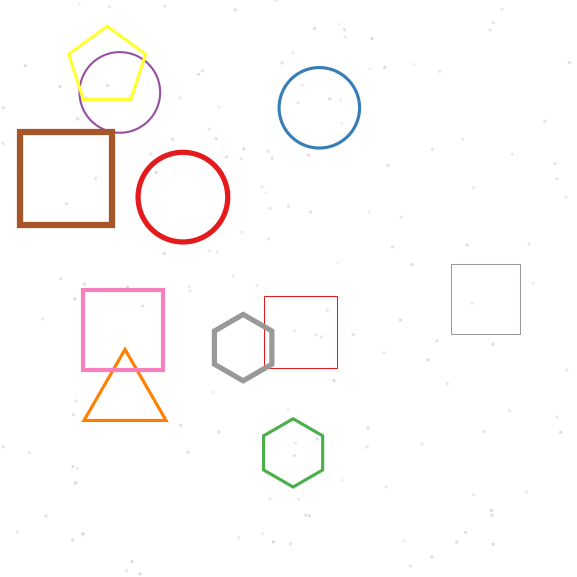[{"shape": "square", "thickness": 0.5, "radius": 0.32, "center": [0.52, 0.424]}, {"shape": "circle", "thickness": 2.5, "radius": 0.39, "center": [0.317, 0.658]}, {"shape": "circle", "thickness": 1.5, "radius": 0.35, "center": [0.553, 0.812]}, {"shape": "hexagon", "thickness": 1.5, "radius": 0.3, "center": [0.508, 0.215]}, {"shape": "circle", "thickness": 1, "radius": 0.35, "center": [0.207, 0.839]}, {"shape": "triangle", "thickness": 1.5, "radius": 0.41, "center": [0.216, 0.312]}, {"shape": "pentagon", "thickness": 1.5, "radius": 0.35, "center": [0.186, 0.884]}, {"shape": "square", "thickness": 3, "radius": 0.4, "center": [0.114, 0.69]}, {"shape": "square", "thickness": 2, "radius": 0.34, "center": [0.213, 0.427]}, {"shape": "hexagon", "thickness": 2.5, "radius": 0.29, "center": [0.421, 0.397]}, {"shape": "square", "thickness": 0.5, "radius": 0.3, "center": [0.841, 0.481]}]